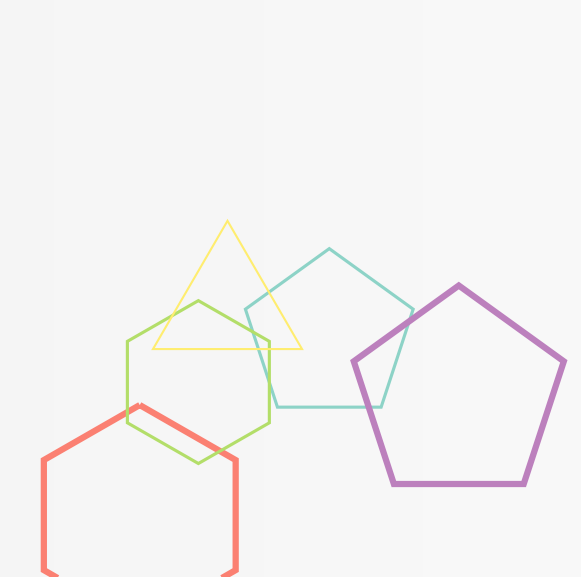[{"shape": "pentagon", "thickness": 1.5, "radius": 0.76, "center": [0.567, 0.417]}, {"shape": "hexagon", "thickness": 3, "radius": 0.95, "center": [0.24, 0.107]}, {"shape": "hexagon", "thickness": 1.5, "radius": 0.71, "center": [0.341, 0.338]}, {"shape": "pentagon", "thickness": 3, "radius": 0.95, "center": [0.789, 0.315]}, {"shape": "triangle", "thickness": 1, "radius": 0.74, "center": [0.391, 0.469]}]